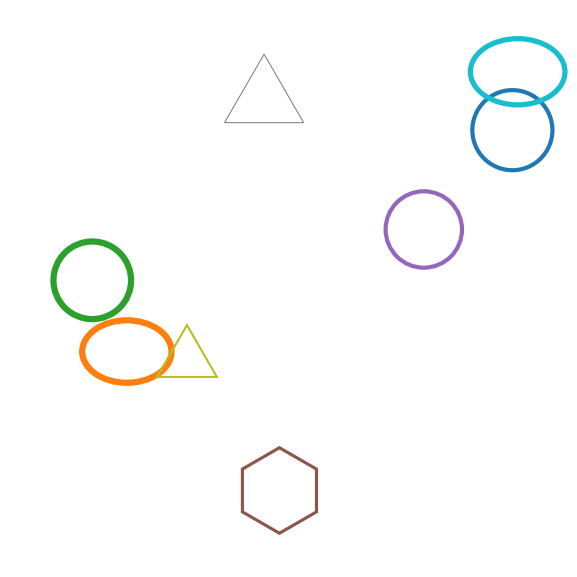[{"shape": "circle", "thickness": 2, "radius": 0.35, "center": [0.887, 0.774]}, {"shape": "oval", "thickness": 3, "radius": 0.39, "center": [0.22, 0.39]}, {"shape": "circle", "thickness": 3, "radius": 0.34, "center": [0.16, 0.514]}, {"shape": "circle", "thickness": 2, "radius": 0.33, "center": [0.734, 0.602]}, {"shape": "hexagon", "thickness": 1.5, "radius": 0.37, "center": [0.484, 0.15]}, {"shape": "triangle", "thickness": 0.5, "radius": 0.4, "center": [0.457, 0.826]}, {"shape": "triangle", "thickness": 1, "radius": 0.3, "center": [0.324, 0.376]}, {"shape": "oval", "thickness": 2.5, "radius": 0.41, "center": [0.896, 0.875]}]